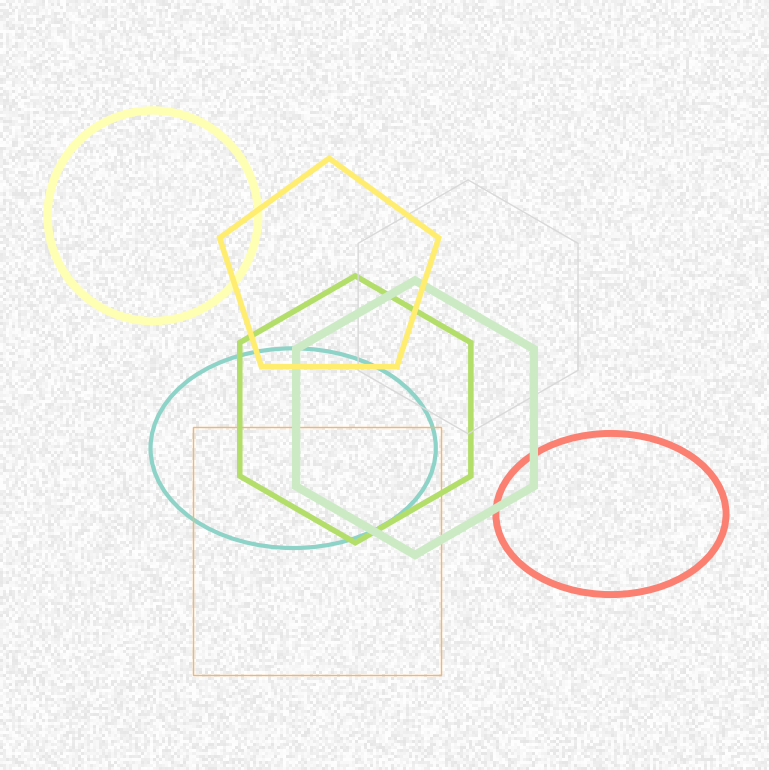[{"shape": "oval", "thickness": 1.5, "radius": 0.93, "center": [0.381, 0.418]}, {"shape": "circle", "thickness": 3, "radius": 0.68, "center": [0.199, 0.72]}, {"shape": "oval", "thickness": 2.5, "radius": 0.75, "center": [0.793, 0.332]}, {"shape": "square", "thickness": 0.5, "radius": 0.81, "center": [0.411, 0.284]}, {"shape": "hexagon", "thickness": 2, "radius": 0.87, "center": [0.461, 0.468]}, {"shape": "hexagon", "thickness": 0.5, "radius": 0.82, "center": [0.608, 0.601]}, {"shape": "hexagon", "thickness": 3, "radius": 0.89, "center": [0.539, 0.458]}, {"shape": "pentagon", "thickness": 2, "radius": 0.75, "center": [0.427, 0.645]}]